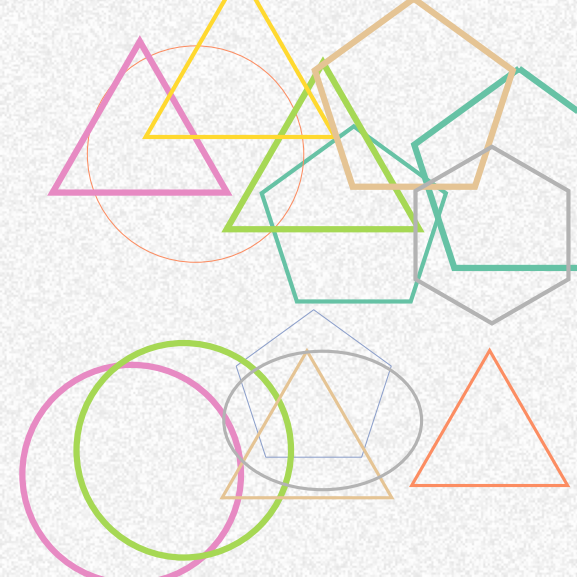[{"shape": "pentagon", "thickness": 3, "radius": 0.95, "center": [0.899, 0.69]}, {"shape": "pentagon", "thickness": 2, "radius": 0.84, "center": [0.613, 0.613]}, {"shape": "triangle", "thickness": 1.5, "radius": 0.78, "center": [0.848, 0.236]}, {"shape": "circle", "thickness": 0.5, "radius": 0.94, "center": [0.339, 0.732]}, {"shape": "pentagon", "thickness": 0.5, "radius": 0.71, "center": [0.543, 0.322]}, {"shape": "triangle", "thickness": 3, "radius": 0.87, "center": [0.242, 0.753]}, {"shape": "circle", "thickness": 3, "radius": 0.95, "center": [0.228, 0.178]}, {"shape": "triangle", "thickness": 3, "radius": 0.96, "center": [0.559, 0.698]}, {"shape": "circle", "thickness": 3, "radius": 0.93, "center": [0.318, 0.219]}, {"shape": "triangle", "thickness": 2, "radius": 0.95, "center": [0.416, 0.857]}, {"shape": "pentagon", "thickness": 3, "radius": 0.9, "center": [0.717, 0.822]}, {"shape": "triangle", "thickness": 1.5, "radius": 0.85, "center": [0.532, 0.222]}, {"shape": "oval", "thickness": 1.5, "radius": 0.86, "center": [0.559, 0.271]}, {"shape": "hexagon", "thickness": 2, "radius": 0.76, "center": [0.852, 0.592]}]